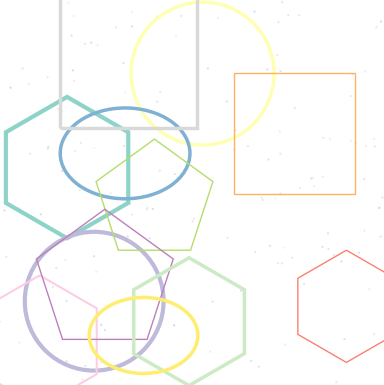[{"shape": "hexagon", "thickness": 3, "radius": 0.92, "center": [0.174, 0.565]}, {"shape": "circle", "thickness": 2.5, "radius": 0.93, "center": [0.526, 0.809]}, {"shape": "circle", "thickness": 3, "radius": 0.9, "center": [0.245, 0.218]}, {"shape": "hexagon", "thickness": 1, "radius": 0.73, "center": [0.9, 0.204]}, {"shape": "oval", "thickness": 2.5, "radius": 0.84, "center": [0.325, 0.602]}, {"shape": "square", "thickness": 1, "radius": 0.78, "center": [0.765, 0.654]}, {"shape": "pentagon", "thickness": 1, "radius": 0.8, "center": [0.401, 0.479]}, {"shape": "hexagon", "thickness": 1.5, "radius": 0.86, "center": [0.103, 0.114]}, {"shape": "square", "thickness": 2.5, "radius": 0.89, "center": [0.333, 0.847]}, {"shape": "pentagon", "thickness": 1, "radius": 0.93, "center": [0.272, 0.27]}, {"shape": "hexagon", "thickness": 2.5, "radius": 0.83, "center": [0.491, 0.164]}, {"shape": "oval", "thickness": 2.5, "radius": 0.71, "center": [0.373, 0.129]}]